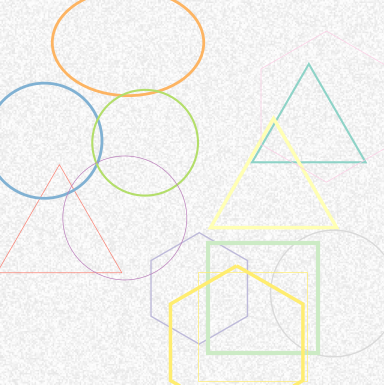[{"shape": "triangle", "thickness": 1.5, "radius": 0.85, "center": [0.802, 0.664]}, {"shape": "triangle", "thickness": 2.5, "radius": 0.95, "center": [0.711, 0.503]}, {"shape": "hexagon", "thickness": 1, "radius": 0.72, "center": [0.517, 0.251]}, {"shape": "triangle", "thickness": 0.5, "radius": 0.94, "center": [0.154, 0.385]}, {"shape": "circle", "thickness": 2, "radius": 0.75, "center": [0.115, 0.634]}, {"shape": "oval", "thickness": 2, "radius": 0.98, "center": [0.333, 0.889]}, {"shape": "circle", "thickness": 1.5, "radius": 0.69, "center": [0.377, 0.629]}, {"shape": "hexagon", "thickness": 0.5, "radius": 0.98, "center": [0.848, 0.723]}, {"shape": "circle", "thickness": 1, "radius": 0.82, "center": [0.867, 0.238]}, {"shape": "circle", "thickness": 0.5, "radius": 0.81, "center": [0.324, 0.434]}, {"shape": "square", "thickness": 3, "radius": 0.71, "center": [0.684, 0.225]}, {"shape": "hexagon", "thickness": 2.5, "radius": 0.99, "center": [0.615, 0.111]}, {"shape": "square", "thickness": 0.5, "radius": 0.71, "center": [0.657, 0.152]}]